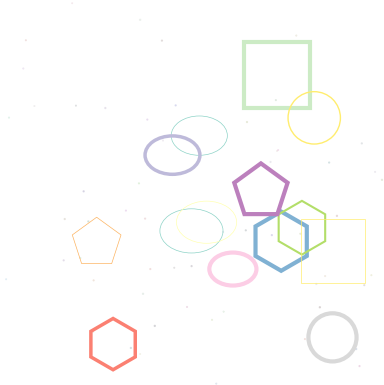[{"shape": "oval", "thickness": 0.5, "radius": 0.36, "center": [0.518, 0.648]}, {"shape": "oval", "thickness": 0.5, "radius": 0.41, "center": [0.497, 0.4]}, {"shape": "oval", "thickness": 0.5, "radius": 0.39, "center": [0.537, 0.423]}, {"shape": "oval", "thickness": 2.5, "radius": 0.36, "center": [0.448, 0.597]}, {"shape": "hexagon", "thickness": 2.5, "radius": 0.33, "center": [0.294, 0.106]}, {"shape": "hexagon", "thickness": 3, "radius": 0.38, "center": [0.73, 0.374]}, {"shape": "pentagon", "thickness": 0.5, "radius": 0.33, "center": [0.251, 0.369]}, {"shape": "hexagon", "thickness": 1.5, "radius": 0.35, "center": [0.784, 0.409]}, {"shape": "oval", "thickness": 3, "radius": 0.31, "center": [0.605, 0.301]}, {"shape": "circle", "thickness": 3, "radius": 0.31, "center": [0.864, 0.124]}, {"shape": "pentagon", "thickness": 3, "radius": 0.36, "center": [0.678, 0.503]}, {"shape": "square", "thickness": 3, "radius": 0.43, "center": [0.719, 0.805]}, {"shape": "circle", "thickness": 1, "radius": 0.34, "center": [0.816, 0.694]}, {"shape": "square", "thickness": 0.5, "radius": 0.42, "center": [0.864, 0.349]}]